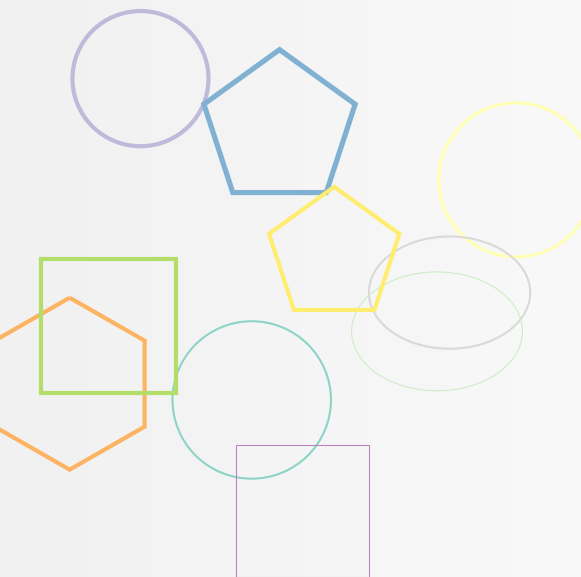[{"shape": "circle", "thickness": 1, "radius": 0.68, "center": [0.433, 0.307]}, {"shape": "circle", "thickness": 1.5, "radius": 0.67, "center": [0.888, 0.688]}, {"shape": "circle", "thickness": 2, "radius": 0.59, "center": [0.242, 0.863]}, {"shape": "pentagon", "thickness": 2.5, "radius": 0.68, "center": [0.481, 0.776]}, {"shape": "hexagon", "thickness": 2, "radius": 0.74, "center": [0.12, 0.335]}, {"shape": "square", "thickness": 2, "radius": 0.58, "center": [0.187, 0.435]}, {"shape": "oval", "thickness": 1, "radius": 0.69, "center": [0.773, 0.492]}, {"shape": "square", "thickness": 0.5, "radius": 0.57, "center": [0.52, 0.115]}, {"shape": "oval", "thickness": 0.5, "radius": 0.73, "center": [0.752, 0.425]}, {"shape": "pentagon", "thickness": 2, "radius": 0.59, "center": [0.575, 0.558]}]